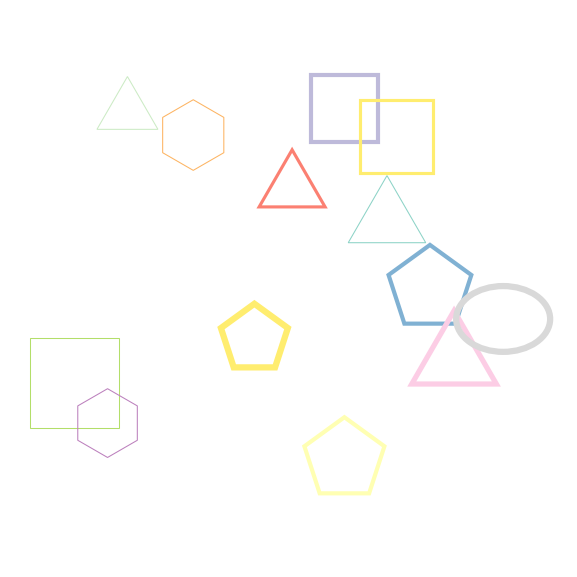[{"shape": "triangle", "thickness": 0.5, "radius": 0.39, "center": [0.67, 0.618]}, {"shape": "pentagon", "thickness": 2, "radius": 0.36, "center": [0.596, 0.204]}, {"shape": "square", "thickness": 2, "radius": 0.29, "center": [0.596, 0.811]}, {"shape": "triangle", "thickness": 1.5, "radius": 0.33, "center": [0.506, 0.674]}, {"shape": "pentagon", "thickness": 2, "radius": 0.38, "center": [0.745, 0.5]}, {"shape": "hexagon", "thickness": 0.5, "radius": 0.31, "center": [0.335, 0.765]}, {"shape": "square", "thickness": 0.5, "radius": 0.39, "center": [0.129, 0.336]}, {"shape": "triangle", "thickness": 2.5, "radius": 0.42, "center": [0.786, 0.376]}, {"shape": "oval", "thickness": 3, "radius": 0.41, "center": [0.871, 0.447]}, {"shape": "hexagon", "thickness": 0.5, "radius": 0.3, "center": [0.186, 0.267]}, {"shape": "triangle", "thickness": 0.5, "radius": 0.3, "center": [0.221, 0.806]}, {"shape": "square", "thickness": 1.5, "radius": 0.31, "center": [0.687, 0.763]}, {"shape": "pentagon", "thickness": 3, "radius": 0.3, "center": [0.441, 0.412]}]